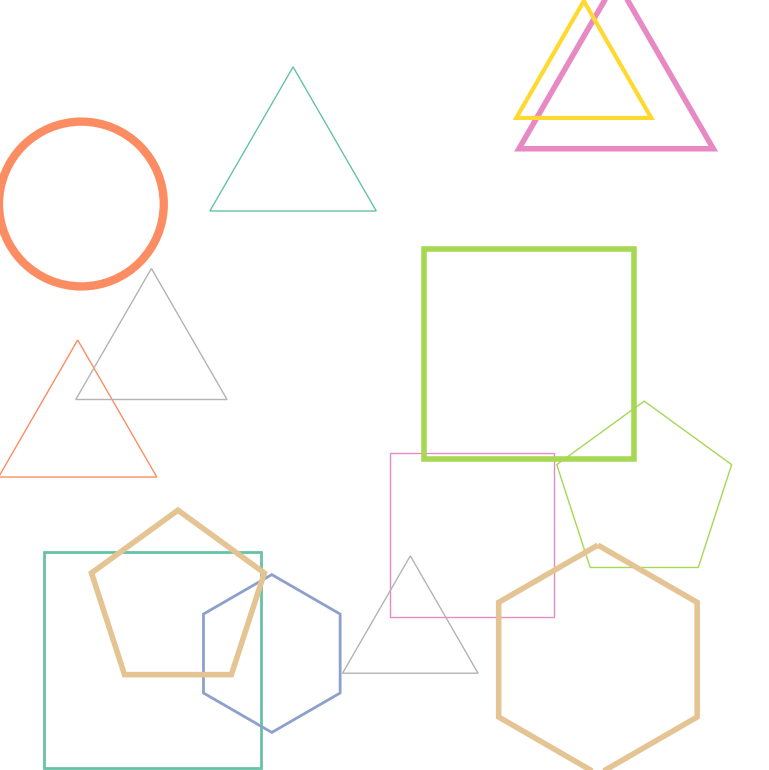[{"shape": "triangle", "thickness": 0.5, "radius": 0.62, "center": [0.381, 0.788]}, {"shape": "square", "thickness": 1, "radius": 0.7, "center": [0.198, 0.143]}, {"shape": "triangle", "thickness": 0.5, "radius": 0.59, "center": [0.101, 0.44]}, {"shape": "circle", "thickness": 3, "radius": 0.54, "center": [0.106, 0.735]}, {"shape": "hexagon", "thickness": 1, "radius": 0.51, "center": [0.353, 0.151]}, {"shape": "triangle", "thickness": 2, "radius": 0.73, "center": [0.8, 0.88]}, {"shape": "square", "thickness": 0.5, "radius": 0.53, "center": [0.613, 0.306]}, {"shape": "square", "thickness": 2, "radius": 0.68, "center": [0.687, 0.54]}, {"shape": "pentagon", "thickness": 0.5, "radius": 0.6, "center": [0.837, 0.36]}, {"shape": "triangle", "thickness": 1.5, "radius": 0.51, "center": [0.758, 0.897]}, {"shape": "pentagon", "thickness": 2, "radius": 0.59, "center": [0.231, 0.219]}, {"shape": "hexagon", "thickness": 2, "radius": 0.74, "center": [0.777, 0.143]}, {"shape": "triangle", "thickness": 0.5, "radius": 0.57, "center": [0.197, 0.538]}, {"shape": "triangle", "thickness": 0.5, "radius": 0.51, "center": [0.533, 0.176]}]